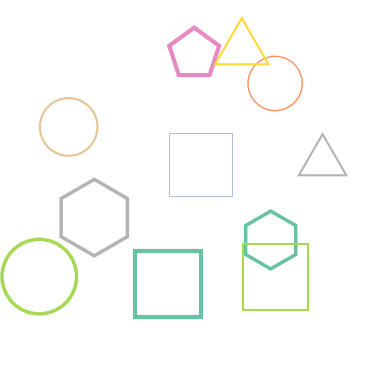[{"shape": "hexagon", "thickness": 2.5, "radius": 0.38, "center": [0.703, 0.377]}, {"shape": "square", "thickness": 3, "radius": 0.43, "center": [0.435, 0.263]}, {"shape": "circle", "thickness": 1, "radius": 0.35, "center": [0.715, 0.783]}, {"shape": "square", "thickness": 0.5, "radius": 0.41, "center": [0.521, 0.573]}, {"shape": "pentagon", "thickness": 3, "radius": 0.34, "center": [0.504, 0.86]}, {"shape": "circle", "thickness": 2.5, "radius": 0.48, "center": [0.102, 0.282]}, {"shape": "square", "thickness": 1.5, "radius": 0.42, "center": [0.716, 0.281]}, {"shape": "triangle", "thickness": 1.5, "radius": 0.4, "center": [0.628, 0.873]}, {"shape": "circle", "thickness": 1.5, "radius": 0.37, "center": [0.178, 0.67]}, {"shape": "hexagon", "thickness": 2.5, "radius": 0.5, "center": [0.245, 0.435]}, {"shape": "triangle", "thickness": 1.5, "radius": 0.36, "center": [0.838, 0.58]}]